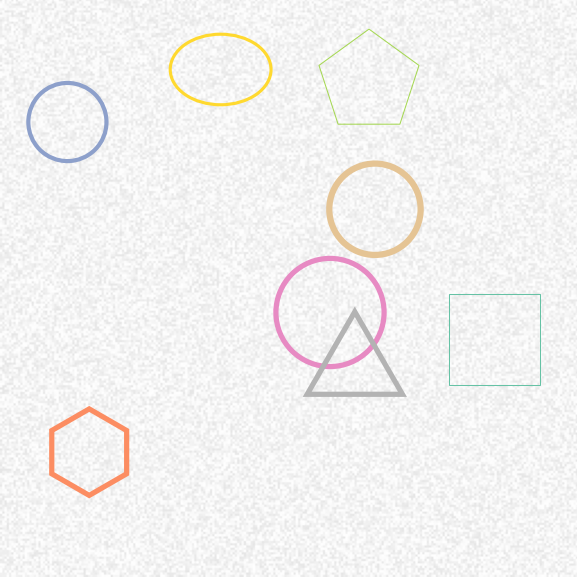[{"shape": "square", "thickness": 0.5, "radius": 0.39, "center": [0.856, 0.411]}, {"shape": "hexagon", "thickness": 2.5, "radius": 0.37, "center": [0.154, 0.216]}, {"shape": "circle", "thickness": 2, "radius": 0.34, "center": [0.117, 0.788]}, {"shape": "circle", "thickness": 2.5, "radius": 0.47, "center": [0.571, 0.458]}, {"shape": "pentagon", "thickness": 0.5, "radius": 0.46, "center": [0.639, 0.858]}, {"shape": "oval", "thickness": 1.5, "radius": 0.44, "center": [0.382, 0.879]}, {"shape": "circle", "thickness": 3, "radius": 0.4, "center": [0.649, 0.637]}, {"shape": "triangle", "thickness": 2.5, "radius": 0.48, "center": [0.614, 0.364]}]